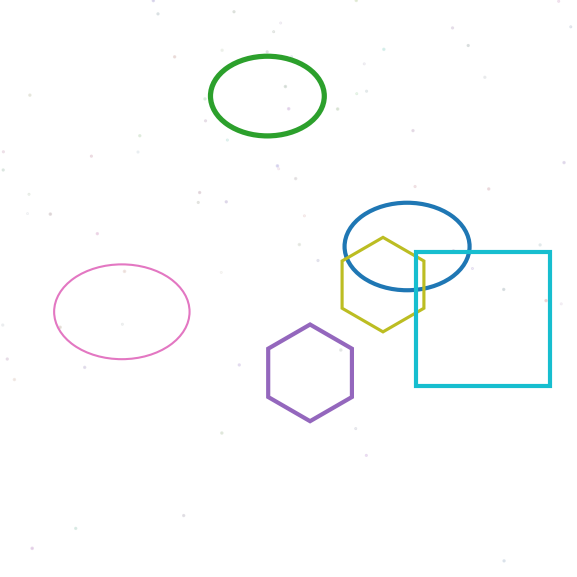[{"shape": "oval", "thickness": 2, "radius": 0.54, "center": [0.705, 0.572]}, {"shape": "oval", "thickness": 2.5, "radius": 0.49, "center": [0.463, 0.833]}, {"shape": "hexagon", "thickness": 2, "radius": 0.42, "center": [0.537, 0.354]}, {"shape": "oval", "thickness": 1, "radius": 0.59, "center": [0.211, 0.459]}, {"shape": "hexagon", "thickness": 1.5, "radius": 0.41, "center": [0.663, 0.506]}, {"shape": "square", "thickness": 2, "radius": 0.58, "center": [0.837, 0.447]}]